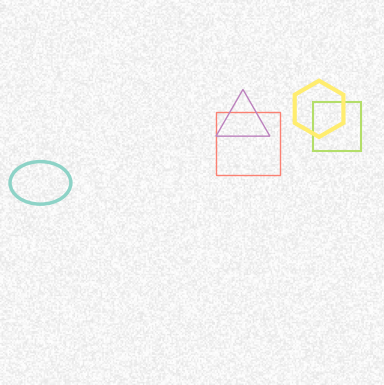[{"shape": "oval", "thickness": 2.5, "radius": 0.4, "center": [0.105, 0.525]}, {"shape": "square", "thickness": 1, "radius": 0.41, "center": [0.644, 0.627]}, {"shape": "square", "thickness": 1.5, "radius": 0.32, "center": [0.875, 0.671]}, {"shape": "triangle", "thickness": 1, "radius": 0.4, "center": [0.631, 0.687]}, {"shape": "hexagon", "thickness": 3, "radius": 0.37, "center": [0.829, 0.717]}]